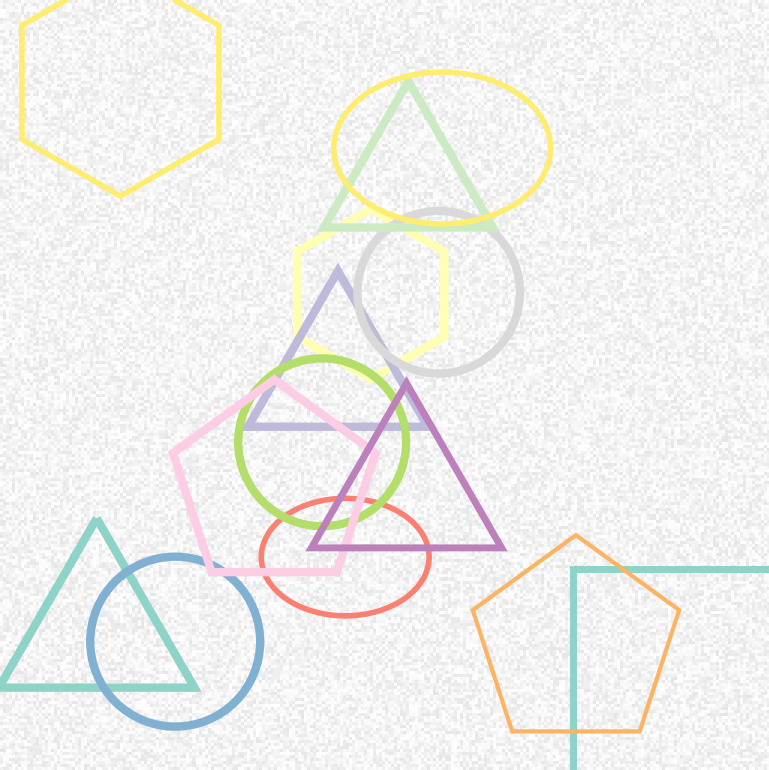[{"shape": "square", "thickness": 2.5, "radius": 0.73, "center": [0.891, 0.114]}, {"shape": "triangle", "thickness": 3, "radius": 0.73, "center": [0.126, 0.18]}, {"shape": "hexagon", "thickness": 3, "radius": 0.55, "center": [0.482, 0.618]}, {"shape": "triangle", "thickness": 3, "radius": 0.67, "center": [0.439, 0.513]}, {"shape": "oval", "thickness": 2, "radius": 0.55, "center": [0.448, 0.277]}, {"shape": "circle", "thickness": 3, "radius": 0.55, "center": [0.228, 0.167]}, {"shape": "pentagon", "thickness": 1.5, "radius": 0.7, "center": [0.748, 0.164]}, {"shape": "circle", "thickness": 3, "radius": 0.55, "center": [0.418, 0.426]}, {"shape": "pentagon", "thickness": 3, "radius": 0.69, "center": [0.356, 0.369]}, {"shape": "circle", "thickness": 3, "radius": 0.53, "center": [0.57, 0.62]}, {"shape": "triangle", "thickness": 2.5, "radius": 0.71, "center": [0.528, 0.36]}, {"shape": "triangle", "thickness": 3, "radius": 0.63, "center": [0.53, 0.768]}, {"shape": "hexagon", "thickness": 2, "radius": 0.74, "center": [0.156, 0.893]}, {"shape": "oval", "thickness": 2, "radius": 0.7, "center": [0.574, 0.808]}]